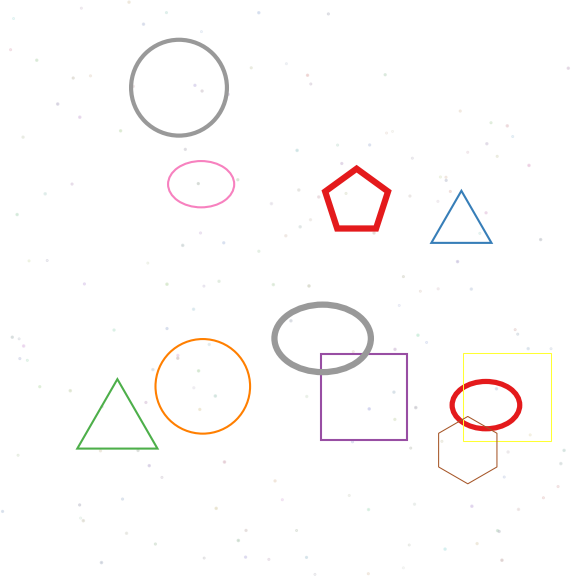[{"shape": "pentagon", "thickness": 3, "radius": 0.29, "center": [0.618, 0.65]}, {"shape": "oval", "thickness": 2.5, "radius": 0.29, "center": [0.841, 0.298]}, {"shape": "triangle", "thickness": 1, "radius": 0.3, "center": [0.799, 0.609]}, {"shape": "triangle", "thickness": 1, "radius": 0.4, "center": [0.203, 0.262]}, {"shape": "square", "thickness": 1, "radius": 0.37, "center": [0.631, 0.312]}, {"shape": "circle", "thickness": 1, "radius": 0.41, "center": [0.351, 0.33]}, {"shape": "square", "thickness": 0.5, "radius": 0.38, "center": [0.878, 0.312]}, {"shape": "hexagon", "thickness": 0.5, "radius": 0.29, "center": [0.81, 0.22]}, {"shape": "oval", "thickness": 1, "radius": 0.29, "center": [0.348, 0.68]}, {"shape": "oval", "thickness": 3, "radius": 0.42, "center": [0.559, 0.413]}, {"shape": "circle", "thickness": 2, "radius": 0.41, "center": [0.31, 0.847]}]